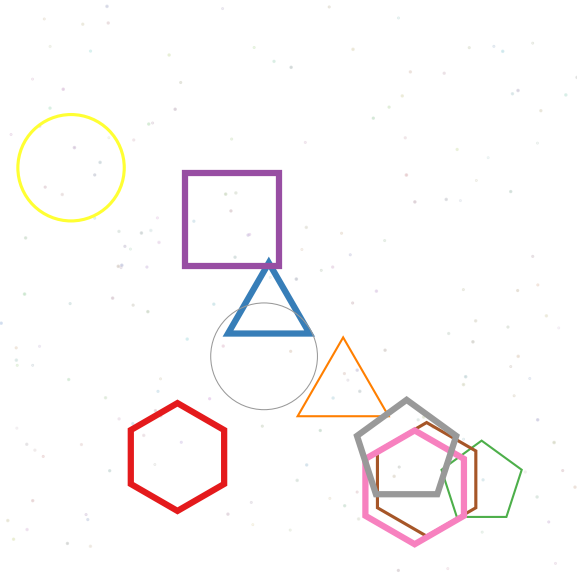[{"shape": "hexagon", "thickness": 3, "radius": 0.47, "center": [0.307, 0.208]}, {"shape": "triangle", "thickness": 3, "radius": 0.41, "center": [0.465, 0.462]}, {"shape": "pentagon", "thickness": 1, "radius": 0.37, "center": [0.834, 0.163]}, {"shape": "square", "thickness": 3, "radius": 0.4, "center": [0.402, 0.618]}, {"shape": "triangle", "thickness": 1, "radius": 0.46, "center": [0.594, 0.324]}, {"shape": "circle", "thickness": 1.5, "radius": 0.46, "center": [0.123, 0.709]}, {"shape": "hexagon", "thickness": 1.5, "radius": 0.49, "center": [0.739, 0.169]}, {"shape": "hexagon", "thickness": 3, "radius": 0.49, "center": [0.718, 0.155]}, {"shape": "circle", "thickness": 0.5, "radius": 0.46, "center": [0.457, 0.382]}, {"shape": "pentagon", "thickness": 3, "radius": 0.45, "center": [0.704, 0.216]}]